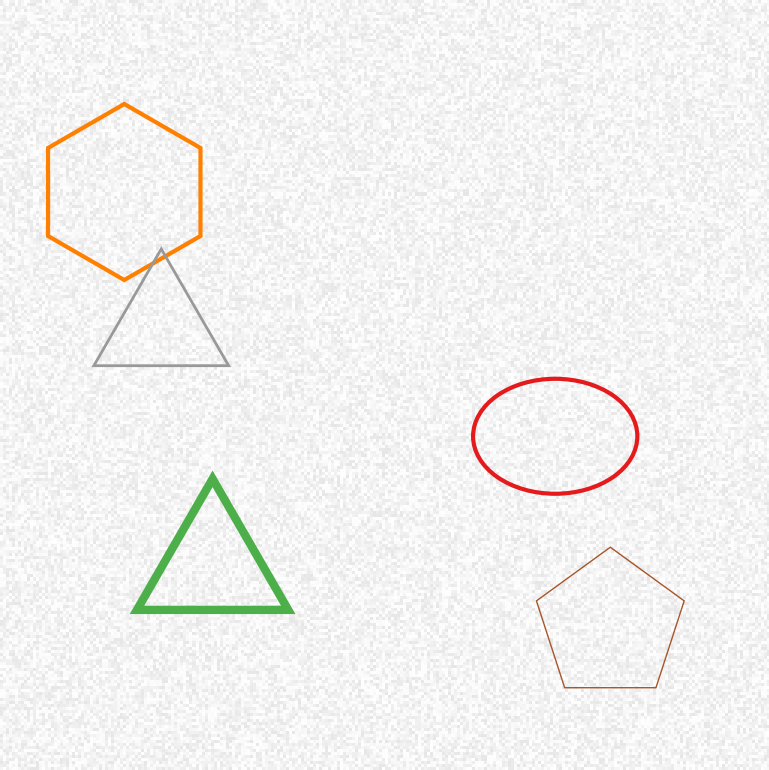[{"shape": "oval", "thickness": 1.5, "radius": 0.53, "center": [0.721, 0.433]}, {"shape": "triangle", "thickness": 3, "radius": 0.57, "center": [0.276, 0.265]}, {"shape": "hexagon", "thickness": 1.5, "radius": 0.57, "center": [0.161, 0.751]}, {"shape": "pentagon", "thickness": 0.5, "radius": 0.5, "center": [0.793, 0.188]}, {"shape": "triangle", "thickness": 1, "radius": 0.51, "center": [0.209, 0.576]}]